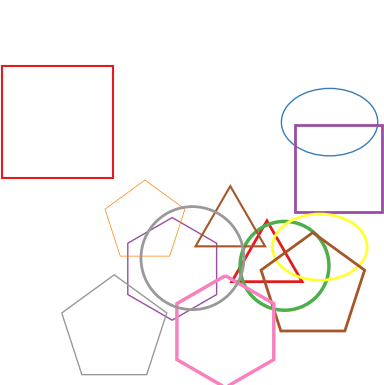[{"shape": "triangle", "thickness": 2, "radius": 0.53, "center": [0.693, 0.321]}, {"shape": "square", "thickness": 1.5, "radius": 0.72, "center": [0.149, 0.683]}, {"shape": "oval", "thickness": 1, "radius": 0.63, "center": [0.856, 0.683]}, {"shape": "circle", "thickness": 2.5, "radius": 0.58, "center": [0.739, 0.31]}, {"shape": "hexagon", "thickness": 1, "radius": 0.67, "center": [0.447, 0.302]}, {"shape": "square", "thickness": 2, "radius": 0.56, "center": [0.879, 0.562]}, {"shape": "pentagon", "thickness": 0.5, "radius": 0.55, "center": [0.377, 0.423]}, {"shape": "oval", "thickness": 2, "radius": 0.61, "center": [0.831, 0.358]}, {"shape": "triangle", "thickness": 1.5, "radius": 0.52, "center": [0.598, 0.412]}, {"shape": "pentagon", "thickness": 2, "radius": 0.71, "center": [0.813, 0.255]}, {"shape": "hexagon", "thickness": 2.5, "radius": 0.73, "center": [0.585, 0.139]}, {"shape": "pentagon", "thickness": 1, "radius": 0.72, "center": [0.297, 0.143]}, {"shape": "circle", "thickness": 2, "radius": 0.67, "center": [0.5, 0.33]}]